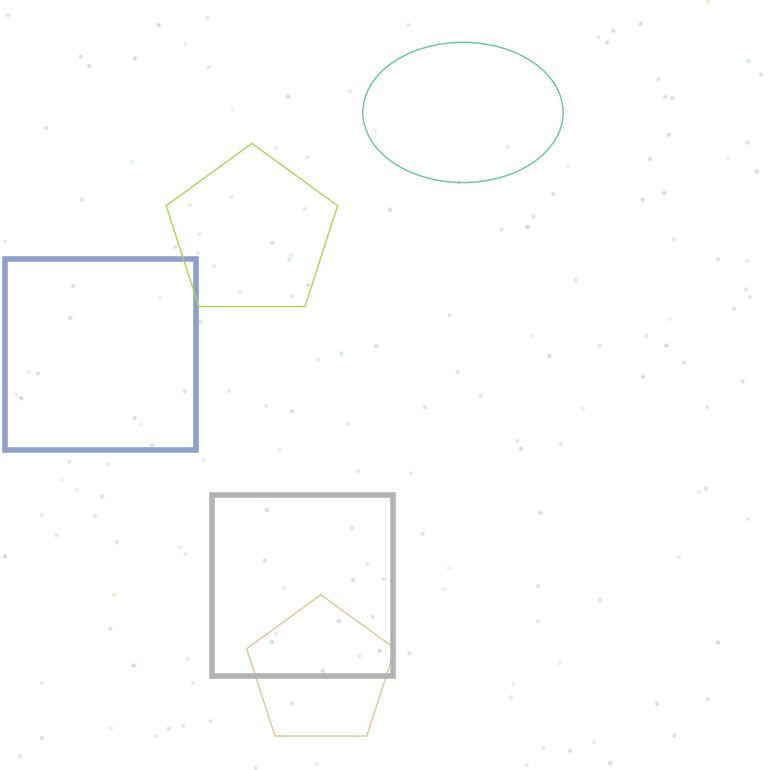[{"shape": "oval", "thickness": 0.5, "radius": 0.65, "center": [0.601, 0.854]}, {"shape": "square", "thickness": 2, "radius": 0.62, "center": [0.13, 0.539]}, {"shape": "pentagon", "thickness": 0.5, "radius": 0.59, "center": [0.327, 0.697]}, {"shape": "pentagon", "thickness": 0.5, "radius": 0.51, "center": [0.417, 0.126]}, {"shape": "square", "thickness": 2, "radius": 0.59, "center": [0.393, 0.24]}]